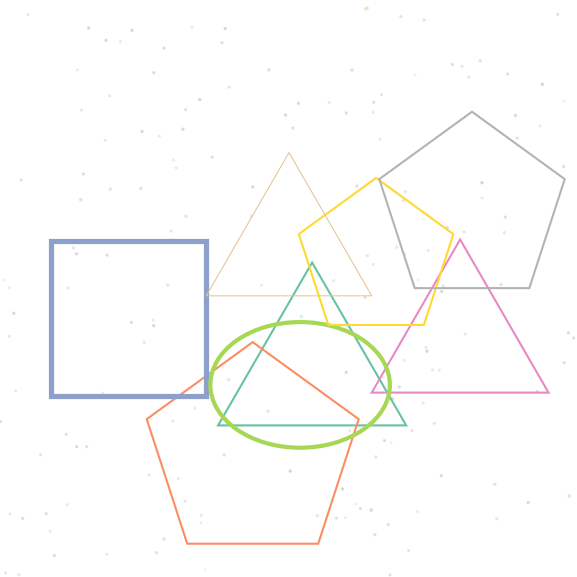[{"shape": "triangle", "thickness": 1, "radius": 0.94, "center": [0.54, 0.357]}, {"shape": "pentagon", "thickness": 1, "radius": 0.96, "center": [0.438, 0.214]}, {"shape": "square", "thickness": 2.5, "radius": 0.67, "center": [0.223, 0.447]}, {"shape": "triangle", "thickness": 1, "radius": 0.88, "center": [0.797, 0.408]}, {"shape": "oval", "thickness": 2, "radius": 0.78, "center": [0.52, 0.333]}, {"shape": "pentagon", "thickness": 1, "radius": 0.7, "center": [0.651, 0.55]}, {"shape": "triangle", "thickness": 0.5, "radius": 0.83, "center": [0.5, 0.57]}, {"shape": "pentagon", "thickness": 1, "radius": 0.84, "center": [0.817, 0.637]}]